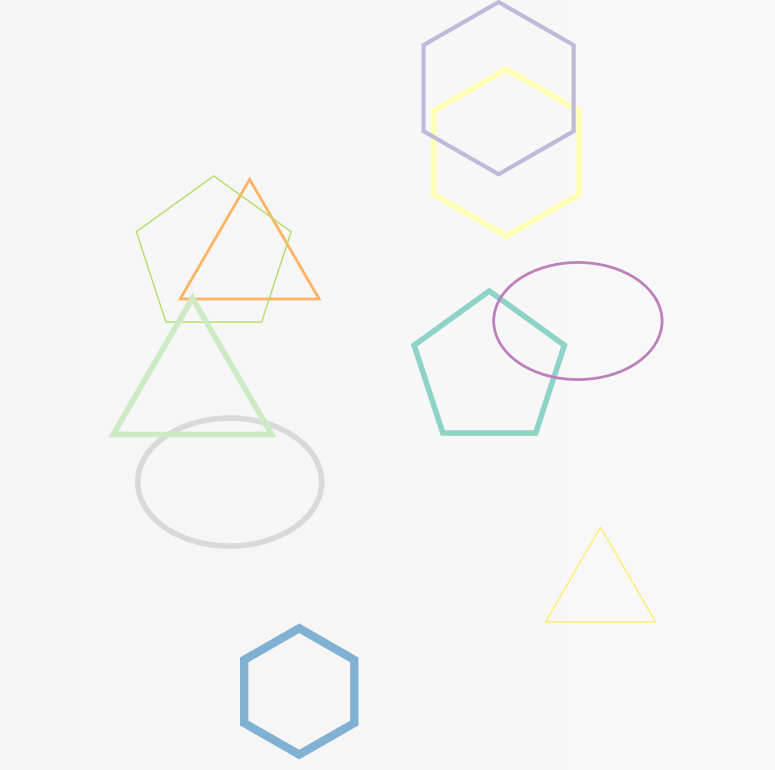[{"shape": "pentagon", "thickness": 2, "radius": 0.51, "center": [0.631, 0.52]}, {"shape": "hexagon", "thickness": 2, "radius": 0.54, "center": [0.653, 0.802]}, {"shape": "hexagon", "thickness": 1.5, "radius": 0.56, "center": [0.643, 0.886]}, {"shape": "hexagon", "thickness": 3, "radius": 0.41, "center": [0.386, 0.102]}, {"shape": "triangle", "thickness": 1, "radius": 0.52, "center": [0.322, 0.663]}, {"shape": "pentagon", "thickness": 0.5, "radius": 0.52, "center": [0.276, 0.667]}, {"shape": "oval", "thickness": 2, "radius": 0.59, "center": [0.296, 0.374]}, {"shape": "oval", "thickness": 1, "radius": 0.54, "center": [0.746, 0.583]}, {"shape": "triangle", "thickness": 2, "radius": 0.59, "center": [0.248, 0.495]}, {"shape": "triangle", "thickness": 0.5, "radius": 0.41, "center": [0.775, 0.233]}]